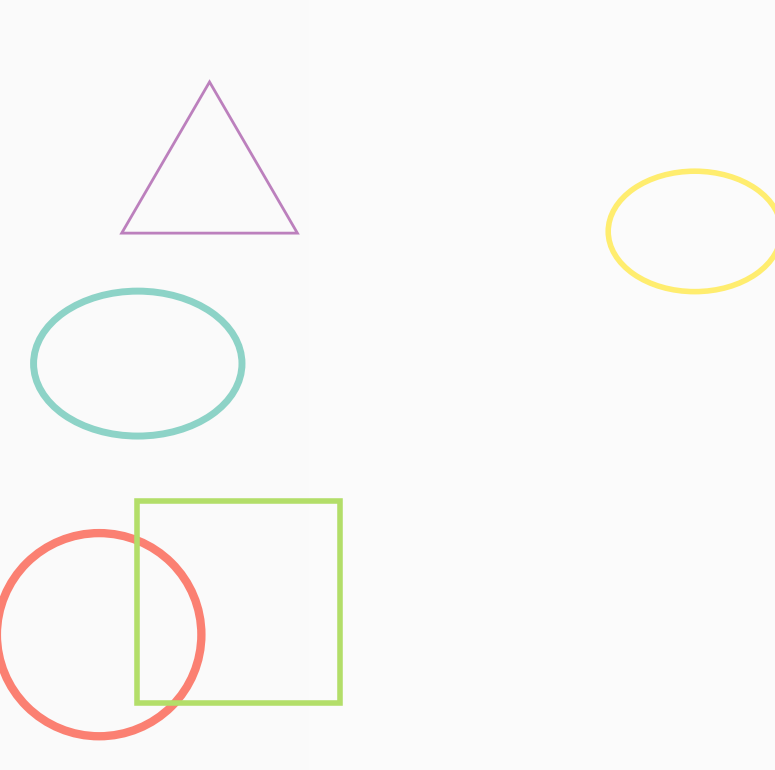[{"shape": "oval", "thickness": 2.5, "radius": 0.67, "center": [0.178, 0.528]}, {"shape": "circle", "thickness": 3, "radius": 0.66, "center": [0.128, 0.176]}, {"shape": "square", "thickness": 2, "radius": 0.66, "center": [0.308, 0.218]}, {"shape": "triangle", "thickness": 1, "radius": 0.65, "center": [0.27, 0.763]}, {"shape": "oval", "thickness": 2, "radius": 0.56, "center": [0.897, 0.699]}]